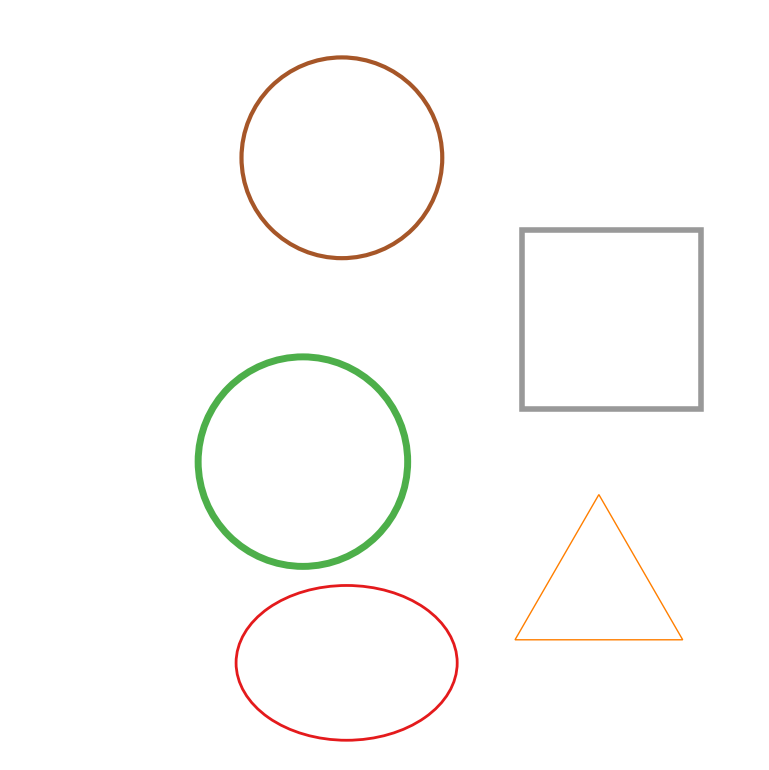[{"shape": "oval", "thickness": 1, "radius": 0.72, "center": [0.45, 0.139]}, {"shape": "circle", "thickness": 2.5, "radius": 0.68, "center": [0.393, 0.4]}, {"shape": "triangle", "thickness": 0.5, "radius": 0.63, "center": [0.778, 0.232]}, {"shape": "circle", "thickness": 1.5, "radius": 0.65, "center": [0.444, 0.795]}, {"shape": "square", "thickness": 2, "radius": 0.58, "center": [0.794, 0.585]}]